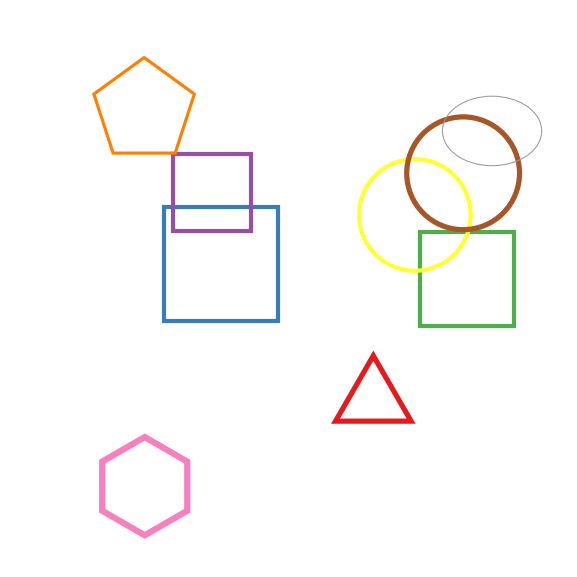[{"shape": "triangle", "thickness": 2.5, "radius": 0.38, "center": [0.646, 0.308]}, {"shape": "square", "thickness": 2, "radius": 0.49, "center": [0.383, 0.541]}, {"shape": "square", "thickness": 2, "radius": 0.41, "center": [0.809, 0.515]}, {"shape": "square", "thickness": 2, "radius": 0.34, "center": [0.367, 0.666]}, {"shape": "pentagon", "thickness": 1.5, "radius": 0.46, "center": [0.25, 0.808]}, {"shape": "circle", "thickness": 2, "radius": 0.48, "center": [0.718, 0.627]}, {"shape": "circle", "thickness": 2.5, "radius": 0.49, "center": [0.802, 0.699]}, {"shape": "hexagon", "thickness": 3, "radius": 0.43, "center": [0.251, 0.157]}, {"shape": "oval", "thickness": 0.5, "radius": 0.43, "center": [0.852, 0.772]}]